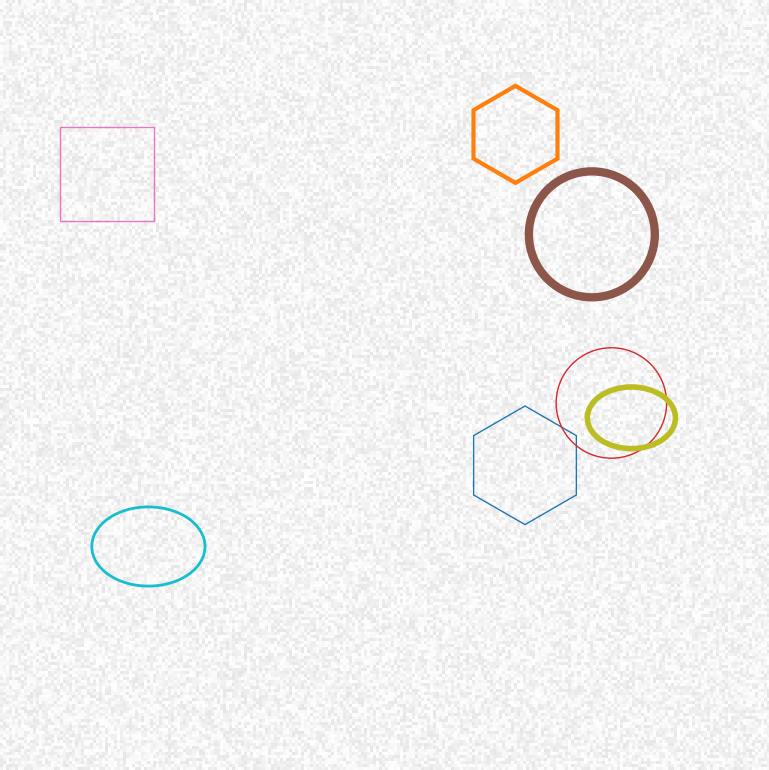[{"shape": "hexagon", "thickness": 0.5, "radius": 0.39, "center": [0.682, 0.396]}, {"shape": "hexagon", "thickness": 1.5, "radius": 0.31, "center": [0.669, 0.825]}, {"shape": "circle", "thickness": 0.5, "radius": 0.36, "center": [0.794, 0.477]}, {"shape": "circle", "thickness": 3, "radius": 0.41, "center": [0.769, 0.696]}, {"shape": "square", "thickness": 0.5, "radius": 0.3, "center": [0.139, 0.774]}, {"shape": "oval", "thickness": 2, "radius": 0.29, "center": [0.82, 0.457]}, {"shape": "oval", "thickness": 1, "radius": 0.37, "center": [0.193, 0.29]}]